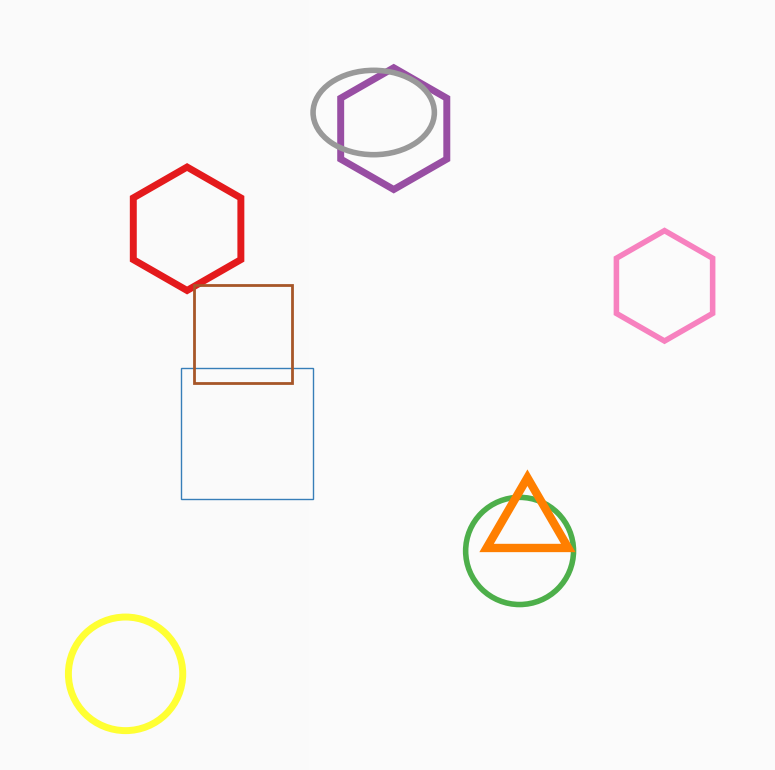[{"shape": "hexagon", "thickness": 2.5, "radius": 0.4, "center": [0.241, 0.703]}, {"shape": "square", "thickness": 0.5, "radius": 0.43, "center": [0.318, 0.437]}, {"shape": "circle", "thickness": 2, "radius": 0.35, "center": [0.67, 0.284]}, {"shape": "hexagon", "thickness": 2.5, "radius": 0.4, "center": [0.508, 0.833]}, {"shape": "triangle", "thickness": 3, "radius": 0.3, "center": [0.681, 0.319]}, {"shape": "circle", "thickness": 2.5, "radius": 0.37, "center": [0.162, 0.125]}, {"shape": "square", "thickness": 1, "radius": 0.32, "center": [0.313, 0.566]}, {"shape": "hexagon", "thickness": 2, "radius": 0.36, "center": [0.857, 0.629]}, {"shape": "oval", "thickness": 2, "radius": 0.39, "center": [0.482, 0.854]}]